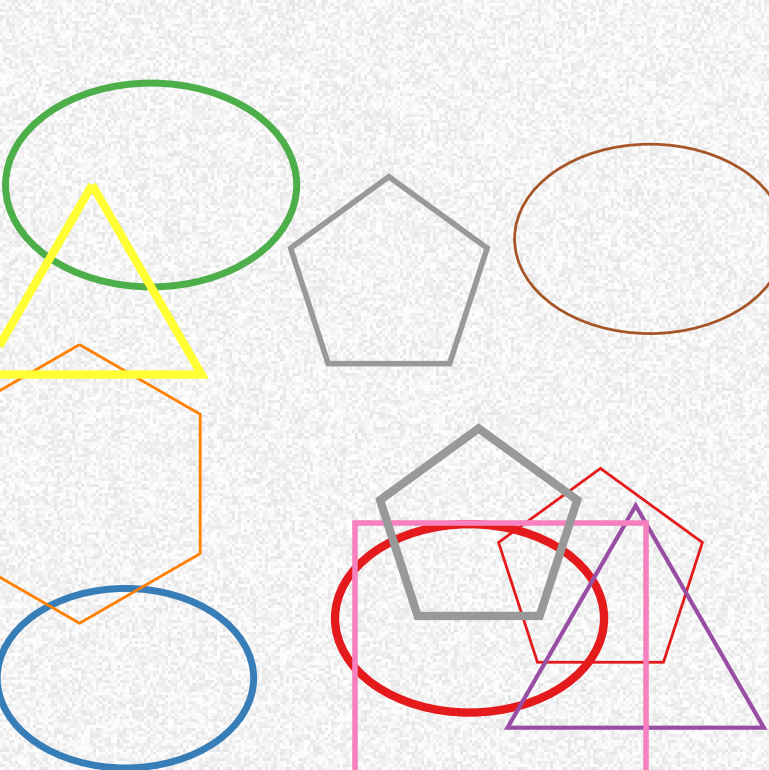[{"shape": "pentagon", "thickness": 1, "radius": 0.7, "center": [0.78, 0.253]}, {"shape": "oval", "thickness": 3, "radius": 0.87, "center": [0.61, 0.197]}, {"shape": "oval", "thickness": 2.5, "radius": 0.83, "center": [0.163, 0.119]}, {"shape": "oval", "thickness": 2.5, "radius": 0.95, "center": [0.196, 0.76]}, {"shape": "triangle", "thickness": 1.5, "radius": 0.96, "center": [0.826, 0.151]}, {"shape": "hexagon", "thickness": 1, "radius": 0.9, "center": [0.103, 0.372]}, {"shape": "triangle", "thickness": 3, "radius": 0.82, "center": [0.12, 0.596]}, {"shape": "oval", "thickness": 1, "radius": 0.88, "center": [0.844, 0.69]}, {"shape": "square", "thickness": 2, "radius": 0.95, "center": [0.65, 0.131]}, {"shape": "pentagon", "thickness": 3, "radius": 0.67, "center": [0.622, 0.309]}, {"shape": "pentagon", "thickness": 2, "radius": 0.67, "center": [0.505, 0.636]}]